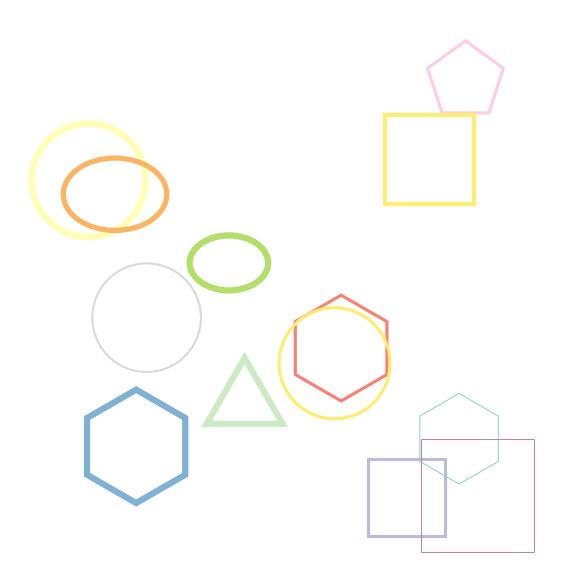[{"shape": "hexagon", "thickness": 0.5, "radius": 0.39, "center": [0.795, 0.239]}, {"shape": "circle", "thickness": 3, "radius": 0.49, "center": [0.153, 0.687]}, {"shape": "square", "thickness": 1.5, "radius": 0.33, "center": [0.704, 0.137]}, {"shape": "hexagon", "thickness": 1.5, "radius": 0.46, "center": [0.591, 0.396]}, {"shape": "hexagon", "thickness": 3, "radius": 0.49, "center": [0.236, 0.226]}, {"shape": "oval", "thickness": 2.5, "radius": 0.45, "center": [0.199, 0.663]}, {"shape": "oval", "thickness": 3, "radius": 0.34, "center": [0.396, 0.544]}, {"shape": "pentagon", "thickness": 1.5, "radius": 0.34, "center": [0.806, 0.86]}, {"shape": "circle", "thickness": 1, "radius": 0.47, "center": [0.254, 0.449]}, {"shape": "square", "thickness": 0.5, "radius": 0.49, "center": [0.827, 0.141]}, {"shape": "triangle", "thickness": 3, "radius": 0.38, "center": [0.424, 0.303]}, {"shape": "circle", "thickness": 1.5, "radius": 0.48, "center": [0.579, 0.37]}, {"shape": "square", "thickness": 2, "radius": 0.38, "center": [0.744, 0.723]}]